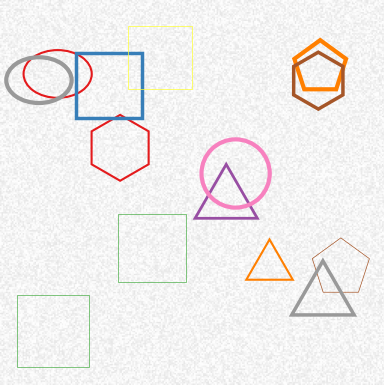[{"shape": "hexagon", "thickness": 1.5, "radius": 0.43, "center": [0.312, 0.616]}, {"shape": "oval", "thickness": 1.5, "radius": 0.44, "center": [0.15, 0.808]}, {"shape": "square", "thickness": 2.5, "radius": 0.42, "center": [0.283, 0.779]}, {"shape": "square", "thickness": 0.5, "radius": 0.47, "center": [0.138, 0.141]}, {"shape": "square", "thickness": 0.5, "radius": 0.45, "center": [0.395, 0.355]}, {"shape": "triangle", "thickness": 2, "radius": 0.47, "center": [0.588, 0.48]}, {"shape": "triangle", "thickness": 1.5, "radius": 0.35, "center": [0.7, 0.308]}, {"shape": "pentagon", "thickness": 3, "radius": 0.35, "center": [0.832, 0.825]}, {"shape": "square", "thickness": 0.5, "radius": 0.41, "center": [0.415, 0.851]}, {"shape": "pentagon", "thickness": 0.5, "radius": 0.39, "center": [0.885, 0.304]}, {"shape": "hexagon", "thickness": 2.5, "radius": 0.37, "center": [0.827, 0.791]}, {"shape": "circle", "thickness": 3, "radius": 0.44, "center": [0.612, 0.549]}, {"shape": "triangle", "thickness": 2.5, "radius": 0.47, "center": [0.839, 0.229]}, {"shape": "oval", "thickness": 3, "radius": 0.42, "center": [0.101, 0.792]}]